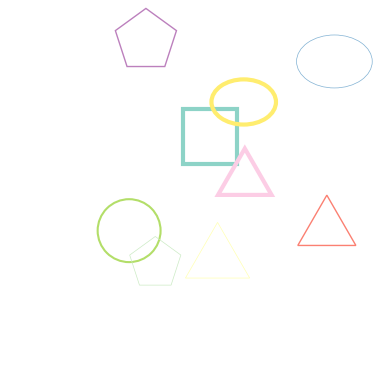[{"shape": "square", "thickness": 3, "radius": 0.35, "center": [0.545, 0.645]}, {"shape": "triangle", "thickness": 0.5, "radius": 0.48, "center": [0.565, 0.326]}, {"shape": "triangle", "thickness": 1, "radius": 0.44, "center": [0.849, 0.406]}, {"shape": "oval", "thickness": 0.5, "radius": 0.49, "center": [0.869, 0.84]}, {"shape": "circle", "thickness": 1.5, "radius": 0.41, "center": [0.335, 0.401]}, {"shape": "triangle", "thickness": 3, "radius": 0.4, "center": [0.636, 0.534]}, {"shape": "pentagon", "thickness": 1, "radius": 0.42, "center": [0.379, 0.895]}, {"shape": "pentagon", "thickness": 0.5, "radius": 0.35, "center": [0.403, 0.316]}, {"shape": "oval", "thickness": 3, "radius": 0.42, "center": [0.633, 0.735]}]